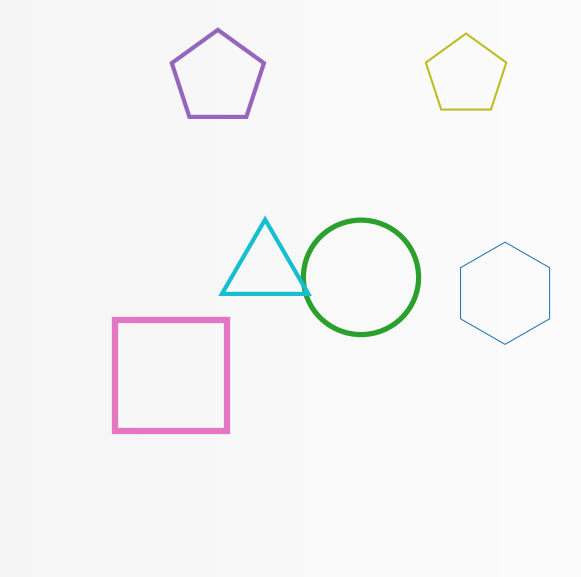[{"shape": "hexagon", "thickness": 0.5, "radius": 0.44, "center": [0.869, 0.491]}, {"shape": "circle", "thickness": 2.5, "radius": 0.5, "center": [0.621, 0.519]}, {"shape": "pentagon", "thickness": 2, "radius": 0.42, "center": [0.375, 0.864]}, {"shape": "square", "thickness": 3, "radius": 0.48, "center": [0.294, 0.349]}, {"shape": "pentagon", "thickness": 1, "radius": 0.36, "center": [0.802, 0.868]}, {"shape": "triangle", "thickness": 2, "radius": 0.43, "center": [0.456, 0.533]}]